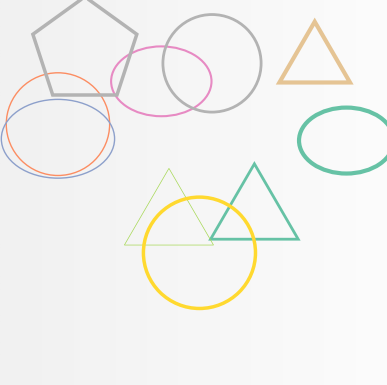[{"shape": "triangle", "thickness": 2, "radius": 0.65, "center": [0.656, 0.444]}, {"shape": "oval", "thickness": 3, "radius": 0.61, "center": [0.894, 0.635]}, {"shape": "circle", "thickness": 1, "radius": 0.67, "center": [0.15, 0.678]}, {"shape": "oval", "thickness": 1, "radius": 0.73, "center": [0.15, 0.64]}, {"shape": "oval", "thickness": 1.5, "radius": 0.65, "center": [0.416, 0.789]}, {"shape": "triangle", "thickness": 0.5, "radius": 0.66, "center": [0.436, 0.43]}, {"shape": "circle", "thickness": 2.5, "radius": 0.72, "center": [0.515, 0.343]}, {"shape": "triangle", "thickness": 3, "radius": 0.53, "center": [0.812, 0.838]}, {"shape": "circle", "thickness": 2, "radius": 0.63, "center": [0.547, 0.836]}, {"shape": "pentagon", "thickness": 2.5, "radius": 0.71, "center": [0.219, 0.867]}]